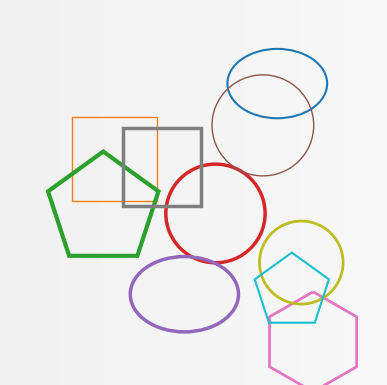[{"shape": "oval", "thickness": 1.5, "radius": 0.64, "center": [0.716, 0.783]}, {"shape": "square", "thickness": 1, "radius": 0.55, "center": [0.296, 0.587]}, {"shape": "pentagon", "thickness": 3, "radius": 0.75, "center": [0.266, 0.457]}, {"shape": "circle", "thickness": 2.5, "radius": 0.64, "center": [0.556, 0.446]}, {"shape": "oval", "thickness": 2.5, "radius": 0.7, "center": [0.476, 0.236]}, {"shape": "circle", "thickness": 1, "radius": 0.66, "center": [0.678, 0.674]}, {"shape": "hexagon", "thickness": 2, "radius": 0.65, "center": [0.808, 0.112]}, {"shape": "square", "thickness": 2.5, "radius": 0.5, "center": [0.418, 0.566]}, {"shape": "circle", "thickness": 2, "radius": 0.54, "center": [0.778, 0.318]}, {"shape": "pentagon", "thickness": 1.5, "radius": 0.5, "center": [0.753, 0.243]}]